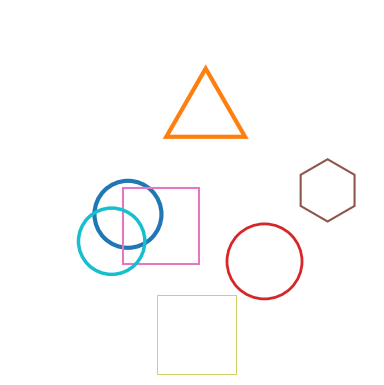[{"shape": "circle", "thickness": 3, "radius": 0.43, "center": [0.332, 0.443]}, {"shape": "triangle", "thickness": 3, "radius": 0.59, "center": [0.534, 0.704]}, {"shape": "circle", "thickness": 2, "radius": 0.49, "center": [0.687, 0.321]}, {"shape": "hexagon", "thickness": 1.5, "radius": 0.4, "center": [0.851, 0.506]}, {"shape": "square", "thickness": 1.5, "radius": 0.49, "center": [0.418, 0.413]}, {"shape": "square", "thickness": 0.5, "radius": 0.51, "center": [0.509, 0.132]}, {"shape": "circle", "thickness": 2.5, "radius": 0.43, "center": [0.29, 0.373]}]